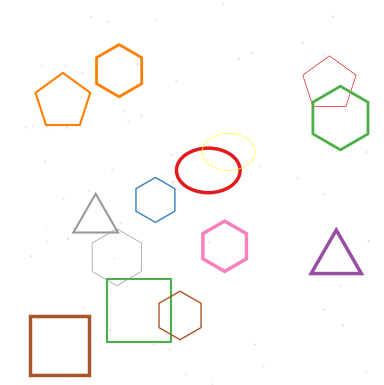[{"shape": "pentagon", "thickness": 0.5, "radius": 0.36, "center": [0.856, 0.782]}, {"shape": "oval", "thickness": 2.5, "radius": 0.41, "center": [0.541, 0.557]}, {"shape": "hexagon", "thickness": 1, "radius": 0.29, "center": [0.404, 0.481]}, {"shape": "square", "thickness": 1.5, "radius": 0.41, "center": [0.36, 0.194]}, {"shape": "hexagon", "thickness": 2, "radius": 0.41, "center": [0.884, 0.693]}, {"shape": "triangle", "thickness": 2.5, "radius": 0.38, "center": [0.873, 0.327]}, {"shape": "hexagon", "thickness": 2, "radius": 0.34, "center": [0.309, 0.816]}, {"shape": "pentagon", "thickness": 1.5, "radius": 0.37, "center": [0.163, 0.736]}, {"shape": "oval", "thickness": 0.5, "radius": 0.34, "center": [0.594, 0.605]}, {"shape": "hexagon", "thickness": 1, "radius": 0.32, "center": [0.468, 0.181]}, {"shape": "square", "thickness": 2.5, "radius": 0.38, "center": [0.155, 0.102]}, {"shape": "hexagon", "thickness": 2.5, "radius": 0.33, "center": [0.584, 0.36]}, {"shape": "hexagon", "thickness": 0.5, "radius": 0.37, "center": [0.303, 0.332]}, {"shape": "triangle", "thickness": 1.5, "radius": 0.34, "center": [0.248, 0.43]}]